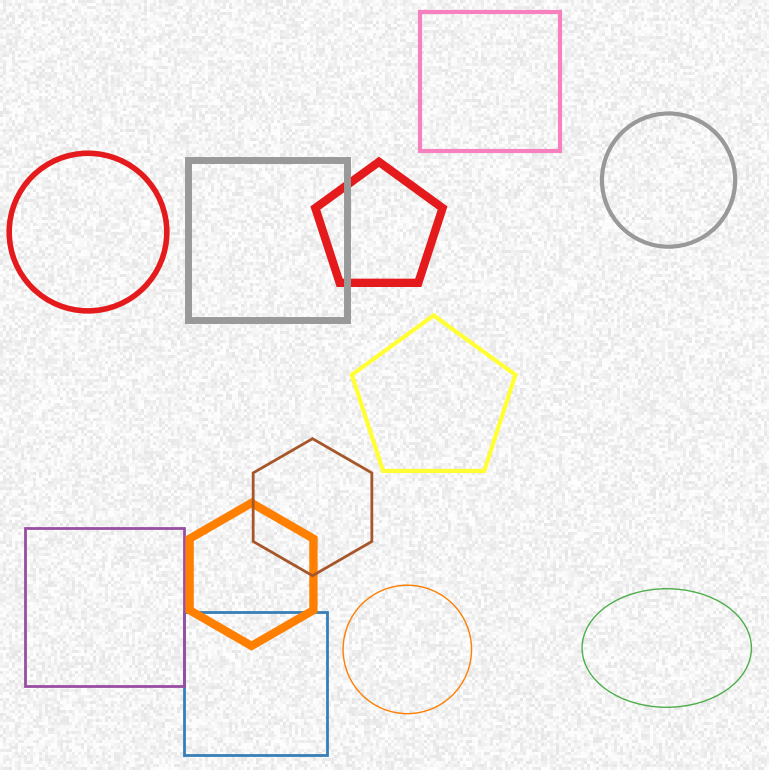[{"shape": "circle", "thickness": 2, "radius": 0.51, "center": [0.114, 0.699]}, {"shape": "pentagon", "thickness": 3, "radius": 0.43, "center": [0.492, 0.703]}, {"shape": "square", "thickness": 1, "radius": 0.46, "center": [0.332, 0.112]}, {"shape": "oval", "thickness": 0.5, "radius": 0.55, "center": [0.866, 0.158]}, {"shape": "square", "thickness": 1, "radius": 0.52, "center": [0.135, 0.212]}, {"shape": "circle", "thickness": 0.5, "radius": 0.42, "center": [0.529, 0.157]}, {"shape": "hexagon", "thickness": 3, "radius": 0.46, "center": [0.327, 0.254]}, {"shape": "pentagon", "thickness": 1.5, "radius": 0.56, "center": [0.563, 0.479]}, {"shape": "hexagon", "thickness": 1, "radius": 0.44, "center": [0.406, 0.341]}, {"shape": "square", "thickness": 1.5, "radius": 0.45, "center": [0.636, 0.894]}, {"shape": "circle", "thickness": 1.5, "radius": 0.43, "center": [0.868, 0.766]}, {"shape": "square", "thickness": 2.5, "radius": 0.52, "center": [0.347, 0.688]}]